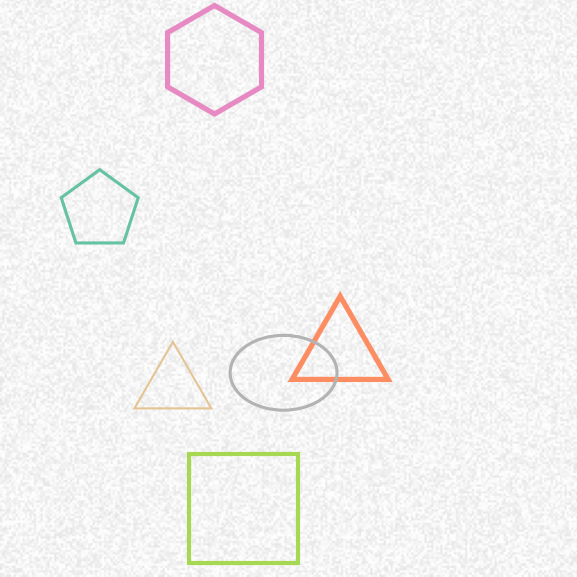[{"shape": "pentagon", "thickness": 1.5, "radius": 0.35, "center": [0.173, 0.635]}, {"shape": "triangle", "thickness": 2.5, "radius": 0.48, "center": [0.589, 0.39]}, {"shape": "hexagon", "thickness": 2.5, "radius": 0.47, "center": [0.371, 0.896]}, {"shape": "square", "thickness": 2, "radius": 0.47, "center": [0.422, 0.119]}, {"shape": "triangle", "thickness": 1, "radius": 0.38, "center": [0.299, 0.33]}, {"shape": "oval", "thickness": 1.5, "radius": 0.46, "center": [0.491, 0.354]}]